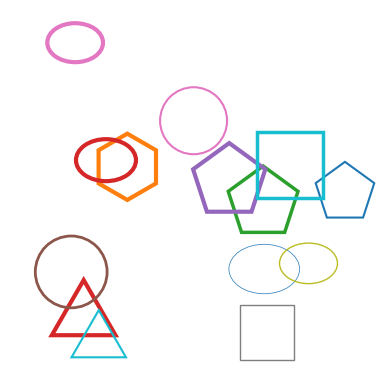[{"shape": "pentagon", "thickness": 1.5, "radius": 0.4, "center": [0.896, 0.5]}, {"shape": "oval", "thickness": 0.5, "radius": 0.46, "center": [0.686, 0.301]}, {"shape": "hexagon", "thickness": 3, "radius": 0.43, "center": [0.331, 0.567]}, {"shape": "pentagon", "thickness": 2.5, "radius": 0.48, "center": [0.683, 0.473]}, {"shape": "oval", "thickness": 3, "radius": 0.39, "center": [0.275, 0.584]}, {"shape": "triangle", "thickness": 3, "radius": 0.48, "center": [0.217, 0.177]}, {"shape": "pentagon", "thickness": 3, "radius": 0.49, "center": [0.595, 0.53]}, {"shape": "circle", "thickness": 2, "radius": 0.47, "center": [0.185, 0.294]}, {"shape": "oval", "thickness": 3, "radius": 0.36, "center": [0.195, 0.889]}, {"shape": "circle", "thickness": 1.5, "radius": 0.43, "center": [0.503, 0.686]}, {"shape": "square", "thickness": 1, "radius": 0.35, "center": [0.694, 0.137]}, {"shape": "oval", "thickness": 1, "radius": 0.38, "center": [0.801, 0.316]}, {"shape": "triangle", "thickness": 1.5, "radius": 0.41, "center": [0.256, 0.113]}, {"shape": "square", "thickness": 2.5, "radius": 0.43, "center": [0.752, 0.571]}]